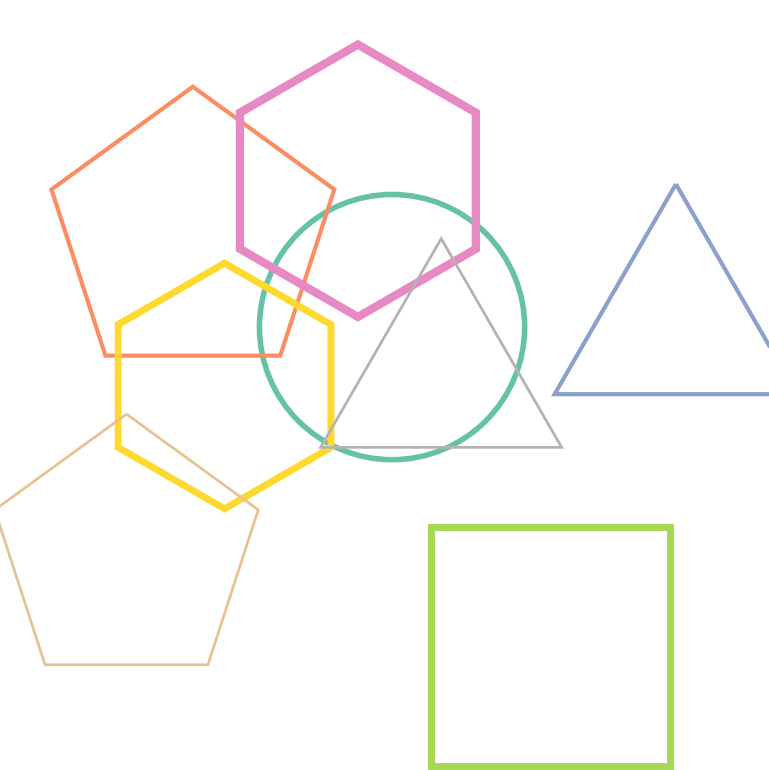[{"shape": "circle", "thickness": 2, "radius": 0.86, "center": [0.509, 0.575]}, {"shape": "pentagon", "thickness": 1.5, "radius": 0.97, "center": [0.251, 0.694]}, {"shape": "triangle", "thickness": 1.5, "radius": 0.91, "center": [0.878, 0.579]}, {"shape": "hexagon", "thickness": 3, "radius": 0.88, "center": [0.465, 0.765]}, {"shape": "square", "thickness": 2.5, "radius": 0.78, "center": [0.715, 0.161]}, {"shape": "hexagon", "thickness": 2.5, "radius": 0.8, "center": [0.292, 0.499]}, {"shape": "pentagon", "thickness": 1, "radius": 0.9, "center": [0.164, 0.282]}, {"shape": "triangle", "thickness": 1, "radius": 0.9, "center": [0.573, 0.509]}]